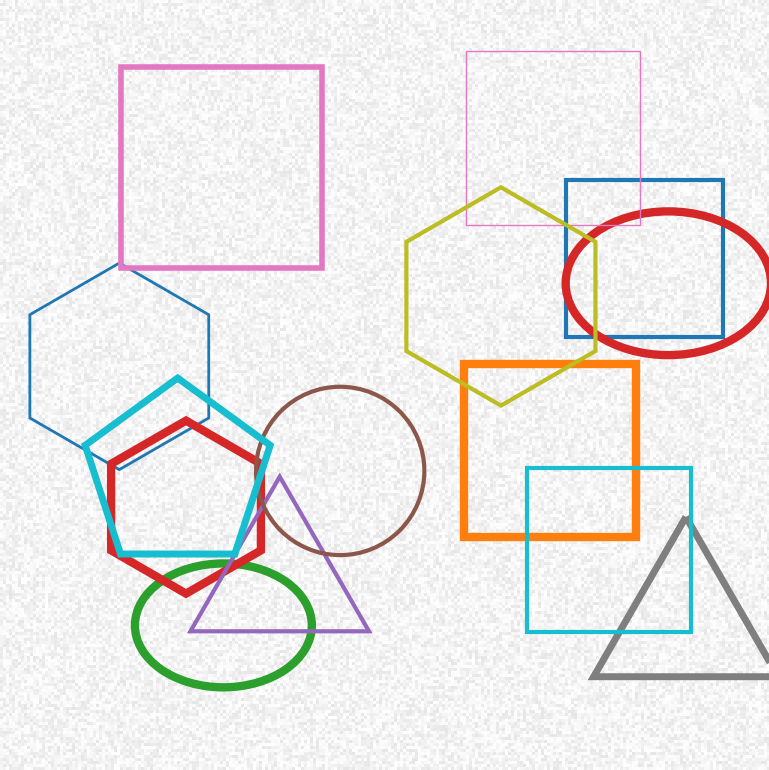[{"shape": "square", "thickness": 1.5, "radius": 0.51, "center": [0.837, 0.664]}, {"shape": "hexagon", "thickness": 1, "radius": 0.67, "center": [0.155, 0.524]}, {"shape": "square", "thickness": 3, "radius": 0.56, "center": [0.714, 0.415]}, {"shape": "oval", "thickness": 3, "radius": 0.57, "center": [0.29, 0.188]}, {"shape": "oval", "thickness": 3, "radius": 0.67, "center": [0.868, 0.632]}, {"shape": "hexagon", "thickness": 3, "radius": 0.56, "center": [0.242, 0.341]}, {"shape": "triangle", "thickness": 1.5, "radius": 0.67, "center": [0.363, 0.247]}, {"shape": "circle", "thickness": 1.5, "radius": 0.55, "center": [0.442, 0.388]}, {"shape": "square", "thickness": 0.5, "radius": 0.56, "center": [0.718, 0.821]}, {"shape": "square", "thickness": 2, "radius": 0.65, "center": [0.288, 0.783]}, {"shape": "triangle", "thickness": 2.5, "radius": 0.69, "center": [0.891, 0.19]}, {"shape": "hexagon", "thickness": 1.5, "radius": 0.71, "center": [0.651, 0.615]}, {"shape": "square", "thickness": 1.5, "radius": 0.53, "center": [0.791, 0.286]}, {"shape": "pentagon", "thickness": 2.5, "radius": 0.63, "center": [0.231, 0.383]}]